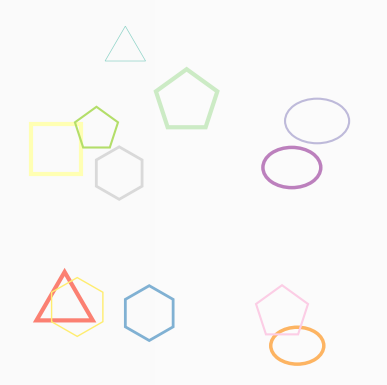[{"shape": "triangle", "thickness": 0.5, "radius": 0.3, "center": [0.323, 0.872]}, {"shape": "square", "thickness": 3, "radius": 0.33, "center": [0.145, 0.614]}, {"shape": "oval", "thickness": 1.5, "radius": 0.41, "center": [0.818, 0.686]}, {"shape": "triangle", "thickness": 3, "radius": 0.42, "center": [0.167, 0.21]}, {"shape": "hexagon", "thickness": 2, "radius": 0.36, "center": [0.385, 0.187]}, {"shape": "oval", "thickness": 2.5, "radius": 0.34, "center": [0.767, 0.102]}, {"shape": "pentagon", "thickness": 1.5, "radius": 0.29, "center": [0.249, 0.664]}, {"shape": "pentagon", "thickness": 1.5, "radius": 0.35, "center": [0.728, 0.189]}, {"shape": "hexagon", "thickness": 2, "radius": 0.34, "center": [0.308, 0.55]}, {"shape": "oval", "thickness": 2.5, "radius": 0.37, "center": [0.753, 0.565]}, {"shape": "pentagon", "thickness": 3, "radius": 0.42, "center": [0.482, 0.737]}, {"shape": "hexagon", "thickness": 1, "radius": 0.38, "center": [0.199, 0.203]}]